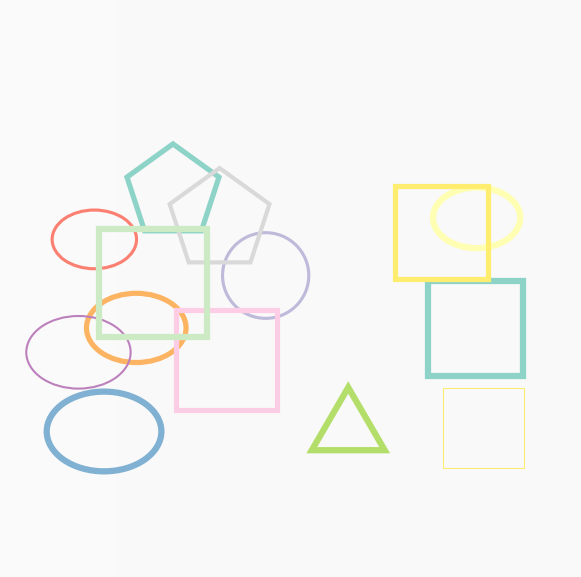[{"shape": "pentagon", "thickness": 2.5, "radius": 0.42, "center": [0.298, 0.667]}, {"shape": "square", "thickness": 3, "radius": 0.41, "center": [0.818, 0.43]}, {"shape": "oval", "thickness": 3, "radius": 0.38, "center": [0.82, 0.622]}, {"shape": "circle", "thickness": 1.5, "radius": 0.37, "center": [0.457, 0.522]}, {"shape": "oval", "thickness": 1.5, "radius": 0.36, "center": [0.162, 0.585]}, {"shape": "oval", "thickness": 3, "radius": 0.49, "center": [0.179, 0.252]}, {"shape": "oval", "thickness": 2.5, "radius": 0.43, "center": [0.234, 0.431]}, {"shape": "triangle", "thickness": 3, "radius": 0.36, "center": [0.599, 0.256]}, {"shape": "square", "thickness": 2.5, "radius": 0.43, "center": [0.39, 0.376]}, {"shape": "pentagon", "thickness": 2, "radius": 0.45, "center": [0.378, 0.618]}, {"shape": "oval", "thickness": 1, "radius": 0.45, "center": [0.135, 0.389]}, {"shape": "square", "thickness": 3, "radius": 0.47, "center": [0.264, 0.509]}, {"shape": "square", "thickness": 0.5, "radius": 0.35, "center": [0.831, 0.258]}, {"shape": "square", "thickness": 2.5, "radius": 0.4, "center": [0.759, 0.597]}]